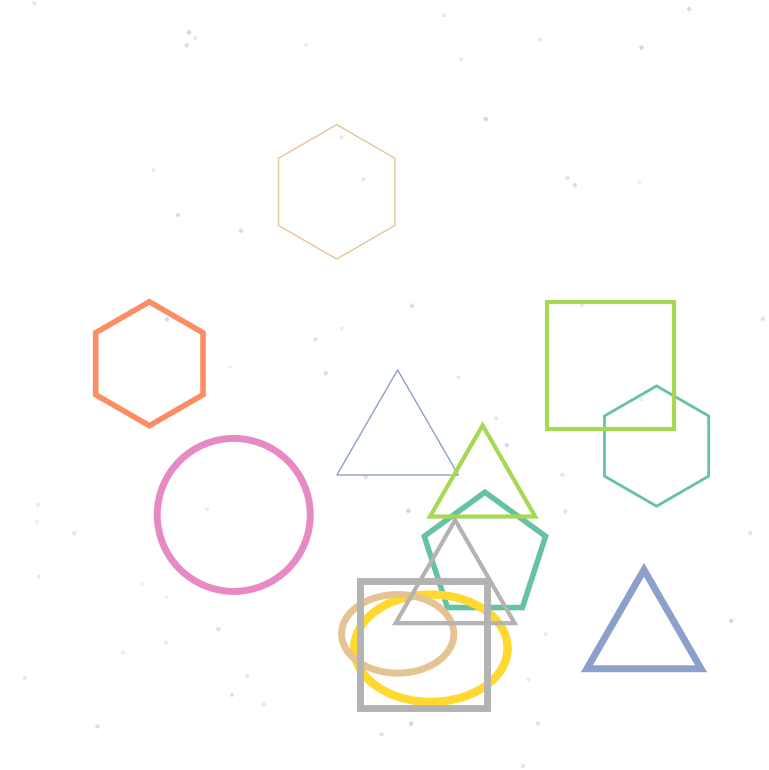[{"shape": "hexagon", "thickness": 1, "radius": 0.39, "center": [0.853, 0.421]}, {"shape": "pentagon", "thickness": 2, "radius": 0.41, "center": [0.63, 0.278]}, {"shape": "hexagon", "thickness": 2, "radius": 0.4, "center": [0.194, 0.528]}, {"shape": "triangle", "thickness": 0.5, "radius": 0.46, "center": [0.516, 0.429]}, {"shape": "triangle", "thickness": 2.5, "radius": 0.43, "center": [0.836, 0.174]}, {"shape": "circle", "thickness": 2.5, "radius": 0.5, "center": [0.304, 0.331]}, {"shape": "square", "thickness": 1.5, "radius": 0.41, "center": [0.793, 0.525]}, {"shape": "triangle", "thickness": 1.5, "radius": 0.39, "center": [0.627, 0.369]}, {"shape": "oval", "thickness": 3, "radius": 0.5, "center": [0.56, 0.158]}, {"shape": "oval", "thickness": 2.5, "radius": 0.36, "center": [0.517, 0.177]}, {"shape": "hexagon", "thickness": 0.5, "radius": 0.44, "center": [0.437, 0.751]}, {"shape": "triangle", "thickness": 1.5, "radius": 0.45, "center": [0.591, 0.235]}, {"shape": "square", "thickness": 2.5, "radius": 0.41, "center": [0.55, 0.163]}]